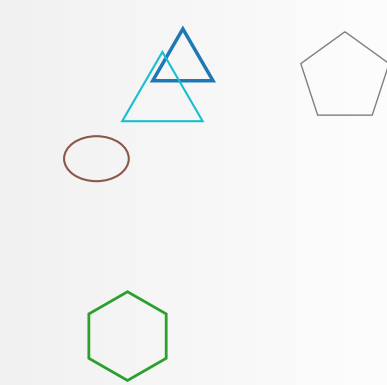[{"shape": "triangle", "thickness": 2.5, "radius": 0.45, "center": [0.472, 0.835]}, {"shape": "hexagon", "thickness": 2, "radius": 0.58, "center": [0.329, 0.127]}, {"shape": "oval", "thickness": 1.5, "radius": 0.42, "center": [0.249, 0.588]}, {"shape": "pentagon", "thickness": 1, "radius": 0.6, "center": [0.89, 0.798]}, {"shape": "triangle", "thickness": 1.5, "radius": 0.6, "center": [0.419, 0.745]}]